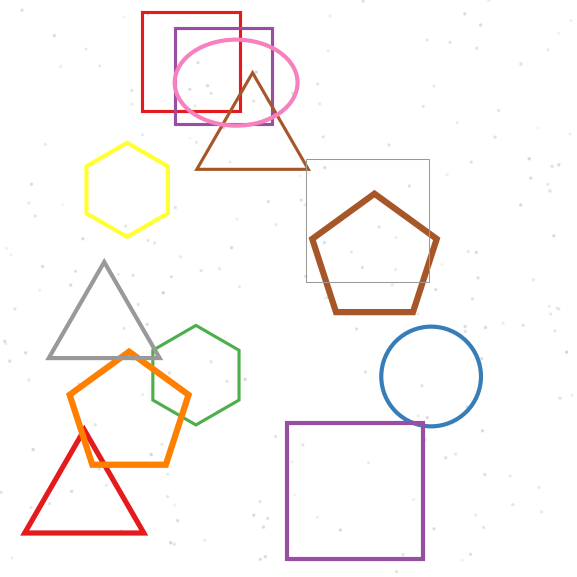[{"shape": "triangle", "thickness": 2.5, "radius": 0.6, "center": [0.146, 0.136]}, {"shape": "square", "thickness": 1.5, "radius": 0.43, "center": [0.331, 0.893]}, {"shape": "circle", "thickness": 2, "radius": 0.43, "center": [0.747, 0.347]}, {"shape": "hexagon", "thickness": 1.5, "radius": 0.43, "center": [0.339, 0.349]}, {"shape": "square", "thickness": 1.5, "radius": 0.42, "center": [0.387, 0.868]}, {"shape": "square", "thickness": 2, "radius": 0.59, "center": [0.615, 0.148]}, {"shape": "pentagon", "thickness": 3, "radius": 0.54, "center": [0.224, 0.282]}, {"shape": "hexagon", "thickness": 2, "radius": 0.41, "center": [0.22, 0.67]}, {"shape": "pentagon", "thickness": 3, "radius": 0.57, "center": [0.648, 0.55]}, {"shape": "triangle", "thickness": 1.5, "radius": 0.56, "center": [0.437, 0.762]}, {"shape": "oval", "thickness": 2, "radius": 0.53, "center": [0.409, 0.856]}, {"shape": "square", "thickness": 0.5, "radius": 0.53, "center": [0.636, 0.618]}, {"shape": "triangle", "thickness": 2, "radius": 0.55, "center": [0.18, 0.435]}]